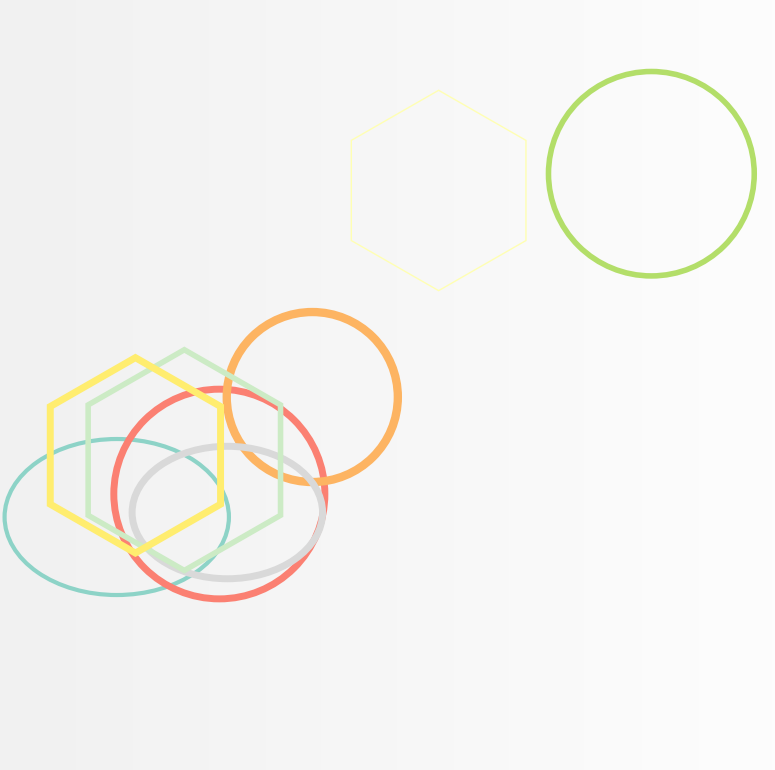[{"shape": "oval", "thickness": 1.5, "radius": 0.72, "center": [0.151, 0.329]}, {"shape": "hexagon", "thickness": 0.5, "radius": 0.65, "center": [0.566, 0.753]}, {"shape": "circle", "thickness": 2.5, "radius": 0.68, "center": [0.283, 0.358]}, {"shape": "circle", "thickness": 3, "radius": 0.55, "center": [0.403, 0.484]}, {"shape": "circle", "thickness": 2, "radius": 0.66, "center": [0.84, 0.774]}, {"shape": "oval", "thickness": 2.5, "radius": 0.61, "center": [0.293, 0.334]}, {"shape": "hexagon", "thickness": 2, "radius": 0.72, "center": [0.238, 0.402]}, {"shape": "hexagon", "thickness": 2.5, "radius": 0.63, "center": [0.175, 0.409]}]